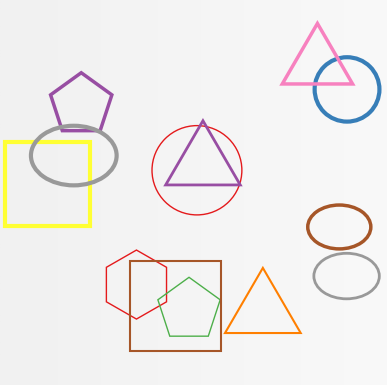[{"shape": "circle", "thickness": 1, "radius": 0.58, "center": [0.508, 0.558]}, {"shape": "hexagon", "thickness": 1, "radius": 0.45, "center": [0.352, 0.261]}, {"shape": "circle", "thickness": 3, "radius": 0.42, "center": [0.896, 0.768]}, {"shape": "pentagon", "thickness": 1, "radius": 0.42, "center": [0.488, 0.195]}, {"shape": "triangle", "thickness": 2, "radius": 0.56, "center": [0.524, 0.575]}, {"shape": "pentagon", "thickness": 2.5, "radius": 0.42, "center": [0.21, 0.728]}, {"shape": "triangle", "thickness": 1.5, "radius": 0.56, "center": [0.678, 0.191]}, {"shape": "square", "thickness": 3, "radius": 0.55, "center": [0.122, 0.522]}, {"shape": "oval", "thickness": 2.5, "radius": 0.41, "center": [0.876, 0.41]}, {"shape": "square", "thickness": 1.5, "radius": 0.58, "center": [0.453, 0.204]}, {"shape": "triangle", "thickness": 2.5, "radius": 0.52, "center": [0.819, 0.834]}, {"shape": "oval", "thickness": 3, "radius": 0.55, "center": [0.19, 0.596]}, {"shape": "oval", "thickness": 2, "radius": 0.42, "center": [0.894, 0.283]}]